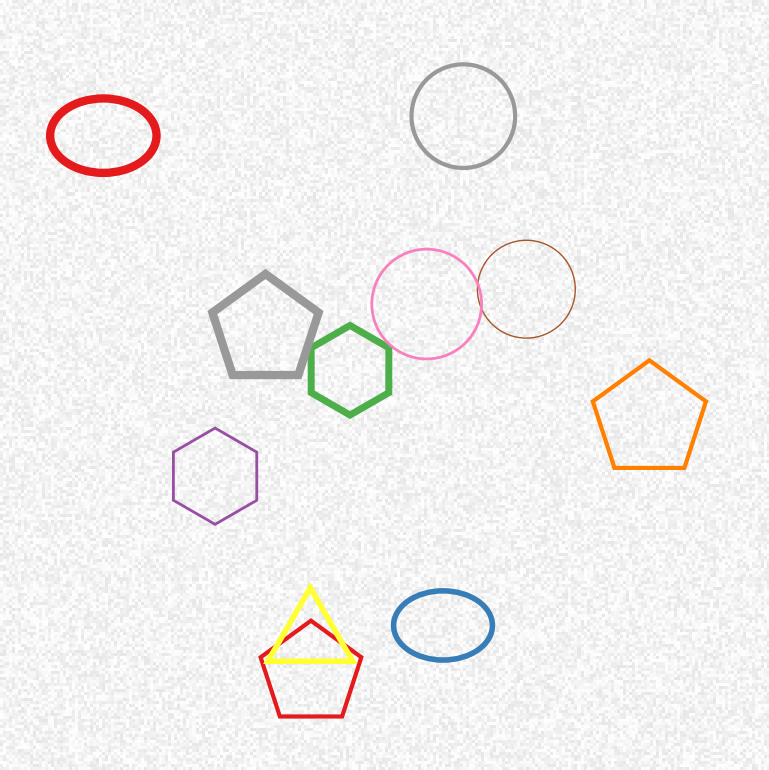[{"shape": "oval", "thickness": 3, "radius": 0.35, "center": [0.134, 0.824]}, {"shape": "pentagon", "thickness": 1.5, "radius": 0.34, "center": [0.404, 0.125]}, {"shape": "oval", "thickness": 2, "radius": 0.32, "center": [0.575, 0.188]}, {"shape": "hexagon", "thickness": 2.5, "radius": 0.29, "center": [0.455, 0.519]}, {"shape": "hexagon", "thickness": 1, "radius": 0.31, "center": [0.279, 0.382]}, {"shape": "pentagon", "thickness": 1.5, "radius": 0.39, "center": [0.843, 0.455]}, {"shape": "triangle", "thickness": 2, "radius": 0.32, "center": [0.403, 0.173]}, {"shape": "circle", "thickness": 0.5, "radius": 0.32, "center": [0.684, 0.624]}, {"shape": "circle", "thickness": 1, "radius": 0.36, "center": [0.554, 0.605]}, {"shape": "circle", "thickness": 1.5, "radius": 0.34, "center": [0.602, 0.849]}, {"shape": "pentagon", "thickness": 3, "radius": 0.36, "center": [0.345, 0.572]}]